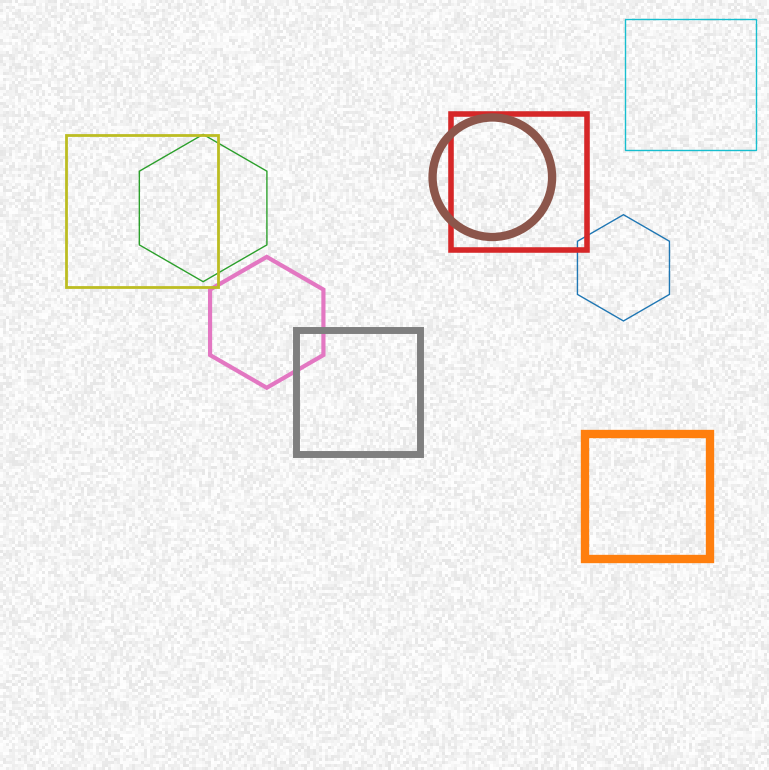[{"shape": "hexagon", "thickness": 0.5, "radius": 0.34, "center": [0.81, 0.652]}, {"shape": "square", "thickness": 3, "radius": 0.41, "center": [0.841, 0.355]}, {"shape": "hexagon", "thickness": 0.5, "radius": 0.48, "center": [0.264, 0.73]}, {"shape": "square", "thickness": 2, "radius": 0.44, "center": [0.674, 0.764]}, {"shape": "circle", "thickness": 3, "radius": 0.39, "center": [0.639, 0.77]}, {"shape": "hexagon", "thickness": 1.5, "radius": 0.42, "center": [0.346, 0.581]}, {"shape": "square", "thickness": 2.5, "radius": 0.4, "center": [0.465, 0.491]}, {"shape": "square", "thickness": 1, "radius": 0.49, "center": [0.185, 0.726]}, {"shape": "square", "thickness": 0.5, "radius": 0.43, "center": [0.897, 0.89]}]